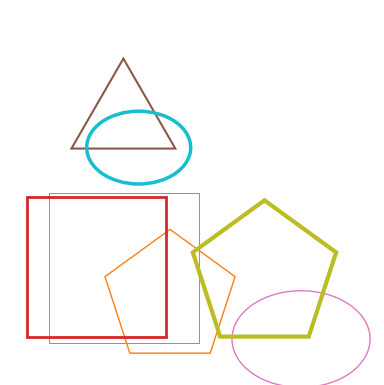[{"shape": "square", "thickness": 0.5, "radius": 0.97, "center": [0.322, 0.304]}, {"shape": "pentagon", "thickness": 1, "radius": 0.89, "center": [0.442, 0.227]}, {"shape": "square", "thickness": 2, "radius": 0.91, "center": [0.25, 0.306]}, {"shape": "triangle", "thickness": 1.5, "radius": 0.78, "center": [0.32, 0.692]}, {"shape": "oval", "thickness": 1, "radius": 0.9, "center": [0.782, 0.119]}, {"shape": "pentagon", "thickness": 3, "radius": 0.98, "center": [0.687, 0.284]}, {"shape": "oval", "thickness": 2.5, "radius": 0.68, "center": [0.36, 0.617]}]